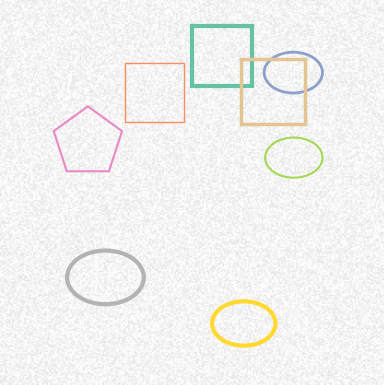[{"shape": "square", "thickness": 3, "radius": 0.39, "center": [0.577, 0.855]}, {"shape": "square", "thickness": 1, "radius": 0.38, "center": [0.4, 0.759]}, {"shape": "oval", "thickness": 2, "radius": 0.38, "center": [0.762, 0.811]}, {"shape": "pentagon", "thickness": 1.5, "radius": 0.47, "center": [0.228, 0.631]}, {"shape": "oval", "thickness": 1.5, "radius": 0.37, "center": [0.763, 0.591]}, {"shape": "oval", "thickness": 3, "radius": 0.41, "center": [0.633, 0.16]}, {"shape": "square", "thickness": 2.5, "radius": 0.42, "center": [0.708, 0.762]}, {"shape": "oval", "thickness": 3, "radius": 0.5, "center": [0.274, 0.279]}]